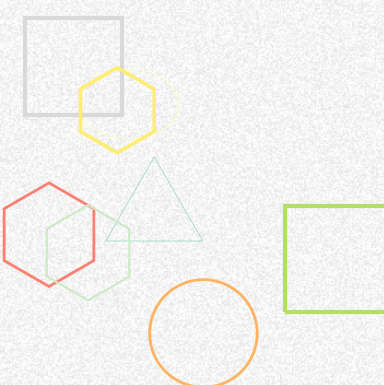[{"shape": "triangle", "thickness": 0.5, "radius": 0.73, "center": [0.401, 0.447]}, {"shape": "oval", "thickness": 0.5, "radius": 0.65, "center": [0.334, 0.73]}, {"shape": "hexagon", "thickness": 2, "radius": 0.67, "center": [0.127, 0.39]}, {"shape": "circle", "thickness": 2, "radius": 0.7, "center": [0.528, 0.134]}, {"shape": "square", "thickness": 3, "radius": 0.69, "center": [0.879, 0.327]}, {"shape": "square", "thickness": 3, "radius": 0.63, "center": [0.191, 0.828]}, {"shape": "hexagon", "thickness": 1.5, "radius": 0.62, "center": [0.229, 0.344]}, {"shape": "hexagon", "thickness": 2.5, "radius": 0.55, "center": [0.305, 0.714]}]